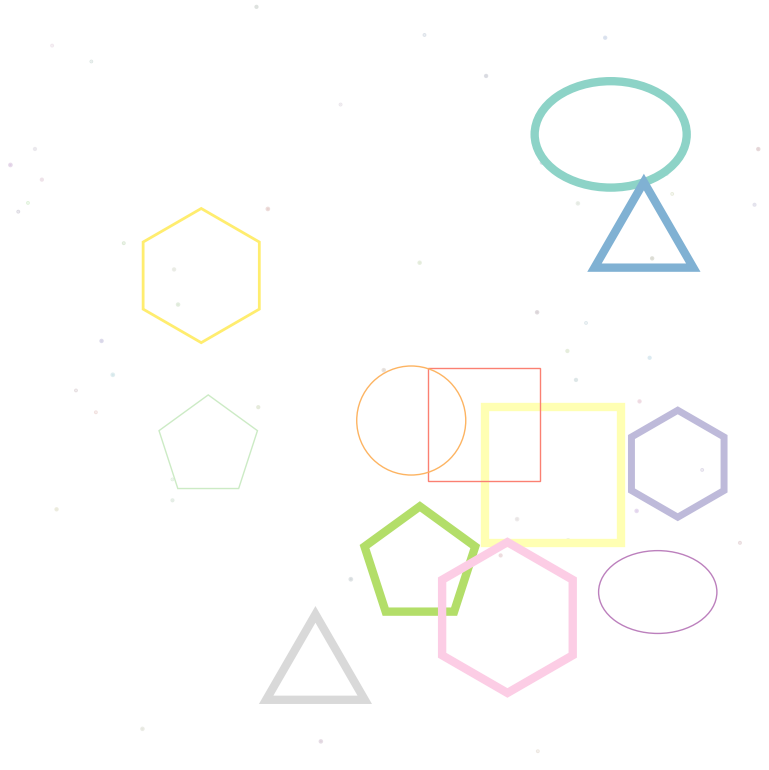[{"shape": "oval", "thickness": 3, "radius": 0.49, "center": [0.793, 0.825]}, {"shape": "square", "thickness": 3, "radius": 0.44, "center": [0.718, 0.383]}, {"shape": "hexagon", "thickness": 2.5, "radius": 0.35, "center": [0.88, 0.398]}, {"shape": "square", "thickness": 0.5, "radius": 0.37, "center": [0.629, 0.449]}, {"shape": "triangle", "thickness": 3, "radius": 0.37, "center": [0.836, 0.689]}, {"shape": "circle", "thickness": 0.5, "radius": 0.35, "center": [0.534, 0.454]}, {"shape": "pentagon", "thickness": 3, "radius": 0.38, "center": [0.545, 0.267]}, {"shape": "hexagon", "thickness": 3, "radius": 0.49, "center": [0.659, 0.198]}, {"shape": "triangle", "thickness": 3, "radius": 0.37, "center": [0.41, 0.128]}, {"shape": "oval", "thickness": 0.5, "radius": 0.38, "center": [0.854, 0.231]}, {"shape": "pentagon", "thickness": 0.5, "radius": 0.34, "center": [0.27, 0.42]}, {"shape": "hexagon", "thickness": 1, "radius": 0.44, "center": [0.261, 0.642]}]